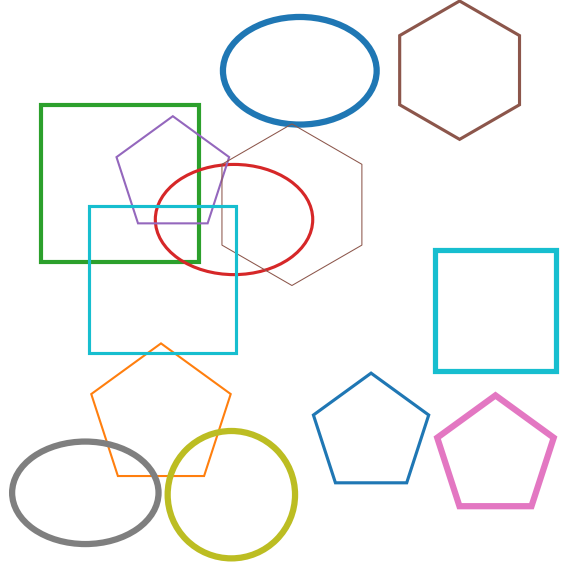[{"shape": "pentagon", "thickness": 1.5, "radius": 0.52, "center": [0.643, 0.248]}, {"shape": "oval", "thickness": 3, "radius": 0.67, "center": [0.519, 0.877]}, {"shape": "pentagon", "thickness": 1, "radius": 0.63, "center": [0.279, 0.278]}, {"shape": "square", "thickness": 2, "radius": 0.68, "center": [0.208, 0.681]}, {"shape": "oval", "thickness": 1.5, "radius": 0.68, "center": [0.405, 0.619]}, {"shape": "pentagon", "thickness": 1, "radius": 0.51, "center": [0.299, 0.695]}, {"shape": "hexagon", "thickness": 0.5, "radius": 0.7, "center": [0.505, 0.645]}, {"shape": "hexagon", "thickness": 1.5, "radius": 0.6, "center": [0.796, 0.878]}, {"shape": "pentagon", "thickness": 3, "radius": 0.53, "center": [0.858, 0.208]}, {"shape": "oval", "thickness": 3, "radius": 0.63, "center": [0.148, 0.146]}, {"shape": "circle", "thickness": 3, "radius": 0.55, "center": [0.401, 0.143]}, {"shape": "square", "thickness": 1.5, "radius": 0.64, "center": [0.281, 0.515]}, {"shape": "square", "thickness": 2.5, "radius": 0.52, "center": [0.858, 0.461]}]